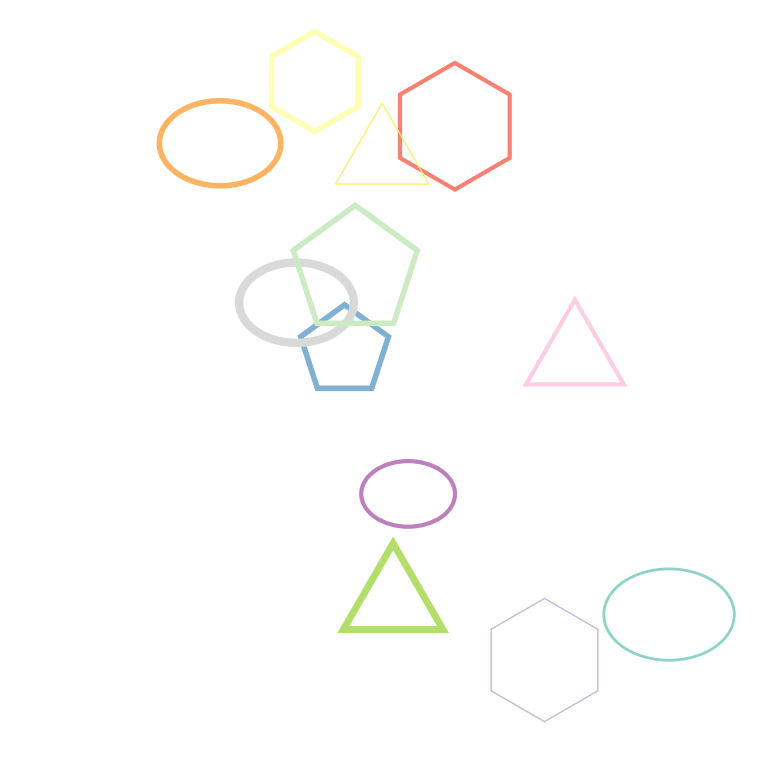[{"shape": "oval", "thickness": 1, "radius": 0.42, "center": [0.869, 0.202]}, {"shape": "hexagon", "thickness": 2, "radius": 0.32, "center": [0.409, 0.894]}, {"shape": "hexagon", "thickness": 0.5, "radius": 0.4, "center": [0.707, 0.143]}, {"shape": "hexagon", "thickness": 1.5, "radius": 0.41, "center": [0.591, 0.836]}, {"shape": "pentagon", "thickness": 2, "radius": 0.3, "center": [0.447, 0.544]}, {"shape": "oval", "thickness": 2, "radius": 0.39, "center": [0.286, 0.814]}, {"shape": "triangle", "thickness": 2.5, "radius": 0.37, "center": [0.511, 0.22]}, {"shape": "triangle", "thickness": 1.5, "radius": 0.37, "center": [0.747, 0.537]}, {"shape": "oval", "thickness": 3, "radius": 0.37, "center": [0.385, 0.607]}, {"shape": "oval", "thickness": 1.5, "radius": 0.3, "center": [0.53, 0.359]}, {"shape": "pentagon", "thickness": 2, "radius": 0.42, "center": [0.461, 0.649]}, {"shape": "triangle", "thickness": 0.5, "radius": 0.35, "center": [0.496, 0.796]}]